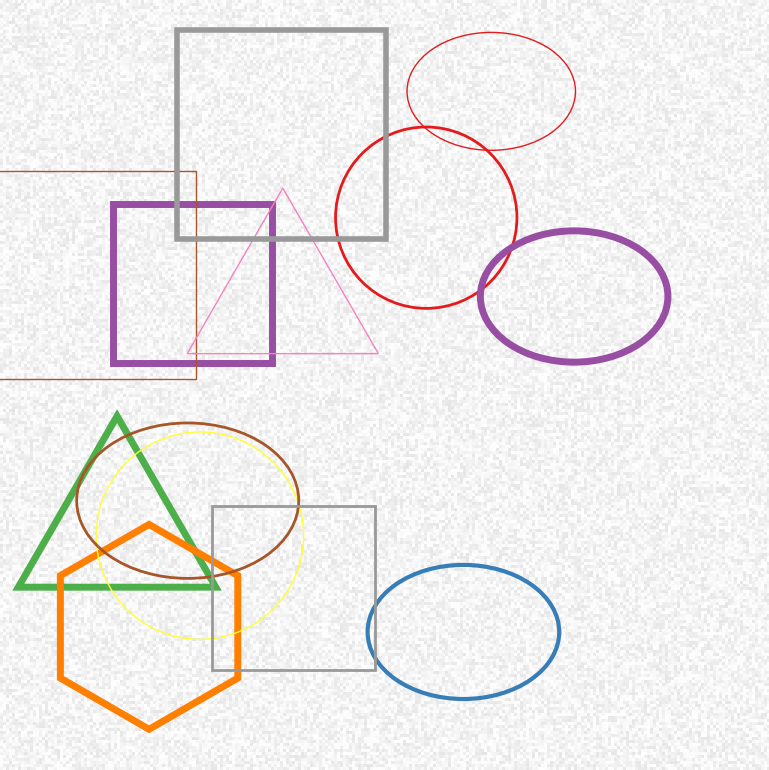[{"shape": "oval", "thickness": 0.5, "radius": 0.55, "center": [0.638, 0.881]}, {"shape": "circle", "thickness": 1, "radius": 0.59, "center": [0.554, 0.717]}, {"shape": "oval", "thickness": 1.5, "radius": 0.62, "center": [0.602, 0.179]}, {"shape": "triangle", "thickness": 2.5, "radius": 0.74, "center": [0.152, 0.311]}, {"shape": "square", "thickness": 2.5, "radius": 0.51, "center": [0.25, 0.632]}, {"shape": "oval", "thickness": 2.5, "radius": 0.61, "center": [0.746, 0.615]}, {"shape": "hexagon", "thickness": 2.5, "radius": 0.67, "center": [0.194, 0.186]}, {"shape": "circle", "thickness": 0.5, "radius": 0.67, "center": [0.26, 0.304]}, {"shape": "oval", "thickness": 1, "radius": 0.72, "center": [0.244, 0.35]}, {"shape": "square", "thickness": 0.5, "radius": 0.67, "center": [0.12, 0.643]}, {"shape": "triangle", "thickness": 0.5, "radius": 0.72, "center": [0.367, 0.612]}, {"shape": "square", "thickness": 1, "radius": 0.53, "center": [0.381, 0.236]}, {"shape": "square", "thickness": 2, "radius": 0.68, "center": [0.366, 0.825]}]